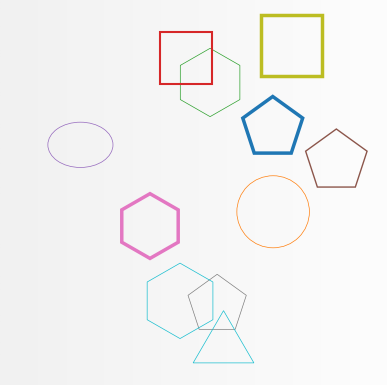[{"shape": "pentagon", "thickness": 2.5, "radius": 0.41, "center": [0.704, 0.668]}, {"shape": "circle", "thickness": 0.5, "radius": 0.47, "center": [0.705, 0.45]}, {"shape": "hexagon", "thickness": 0.5, "radius": 0.44, "center": [0.542, 0.786]}, {"shape": "square", "thickness": 1.5, "radius": 0.34, "center": [0.48, 0.85]}, {"shape": "oval", "thickness": 0.5, "radius": 0.42, "center": [0.208, 0.624]}, {"shape": "pentagon", "thickness": 1, "radius": 0.42, "center": [0.868, 0.582]}, {"shape": "hexagon", "thickness": 2.5, "radius": 0.42, "center": [0.387, 0.413]}, {"shape": "pentagon", "thickness": 0.5, "radius": 0.4, "center": [0.56, 0.209]}, {"shape": "square", "thickness": 2.5, "radius": 0.4, "center": [0.752, 0.882]}, {"shape": "triangle", "thickness": 0.5, "radius": 0.45, "center": [0.577, 0.103]}, {"shape": "hexagon", "thickness": 0.5, "radius": 0.49, "center": [0.465, 0.219]}]